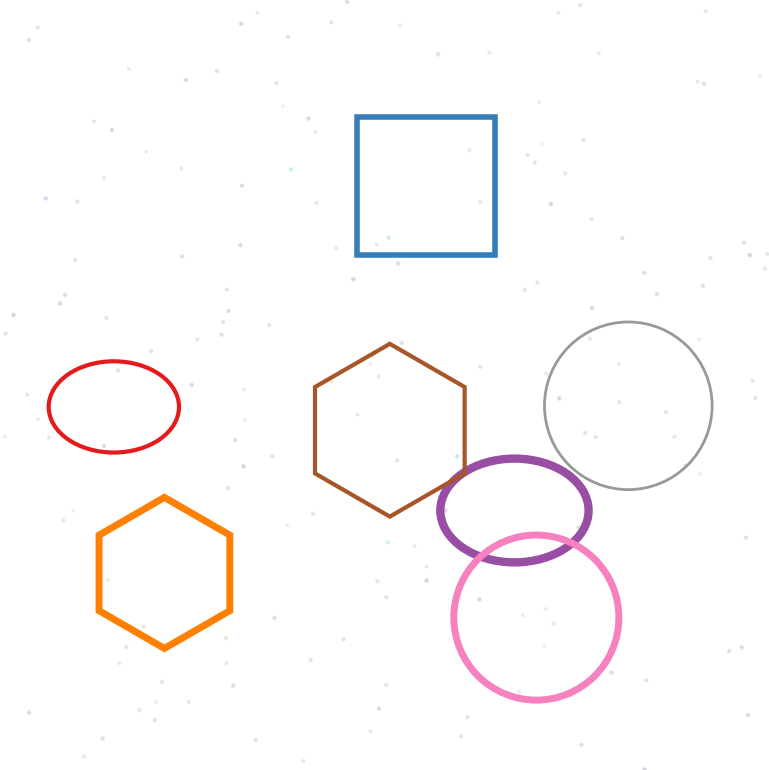[{"shape": "oval", "thickness": 1.5, "radius": 0.42, "center": [0.148, 0.472]}, {"shape": "square", "thickness": 2, "radius": 0.45, "center": [0.553, 0.759]}, {"shape": "oval", "thickness": 3, "radius": 0.48, "center": [0.668, 0.337]}, {"shape": "hexagon", "thickness": 2.5, "radius": 0.49, "center": [0.214, 0.256]}, {"shape": "hexagon", "thickness": 1.5, "radius": 0.56, "center": [0.506, 0.441]}, {"shape": "circle", "thickness": 2.5, "radius": 0.54, "center": [0.697, 0.198]}, {"shape": "circle", "thickness": 1, "radius": 0.54, "center": [0.816, 0.473]}]